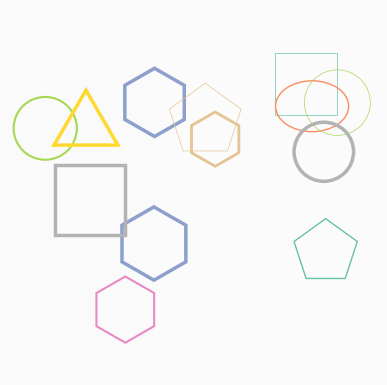[{"shape": "square", "thickness": 0.5, "radius": 0.4, "center": [0.789, 0.782]}, {"shape": "pentagon", "thickness": 1, "radius": 0.43, "center": [0.84, 0.346]}, {"shape": "oval", "thickness": 1, "radius": 0.47, "center": [0.805, 0.724]}, {"shape": "hexagon", "thickness": 2.5, "radius": 0.44, "center": [0.399, 0.734]}, {"shape": "hexagon", "thickness": 2.5, "radius": 0.48, "center": [0.397, 0.367]}, {"shape": "hexagon", "thickness": 1.5, "radius": 0.43, "center": [0.323, 0.196]}, {"shape": "circle", "thickness": 1.5, "radius": 0.41, "center": [0.117, 0.667]}, {"shape": "circle", "thickness": 0.5, "radius": 0.43, "center": [0.871, 0.733]}, {"shape": "triangle", "thickness": 2.5, "radius": 0.48, "center": [0.222, 0.671]}, {"shape": "hexagon", "thickness": 2, "radius": 0.35, "center": [0.555, 0.639]}, {"shape": "pentagon", "thickness": 0.5, "radius": 0.49, "center": [0.53, 0.687]}, {"shape": "square", "thickness": 2.5, "radius": 0.45, "center": [0.233, 0.481]}, {"shape": "circle", "thickness": 2.5, "radius": 0.38, "center": [0.836, 0.606]}]